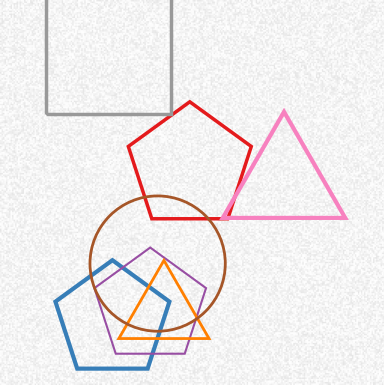[{"shape": "pentagon", "thickness": 2.5, "radius": 0.84, "center": [0.493, 0.568]}, {"shape": "pentagon", "thickness": 3, "radius": 0.78, "center": [0.292, 0.168]}, {"shape": "pentagon", "thickness": 1.5, "radius": 0.76, "center": [0.39, 0.205]}, {"shape": "triangle", "thickness": 2, "radius": 0.68, "center": [0.426, 0.188]}, {"shape": "circle", "thickness": 2, "radius": 0.88, "center": [0.409, 0.315]}, {"shape": "triangle", "thickness": 3, "radius": 0.92, "center": [0.738, 0.526]}, {"shape": "square", "thickness": 2.5, "radius": 0.81, "center": [0.282, 0.868]}]